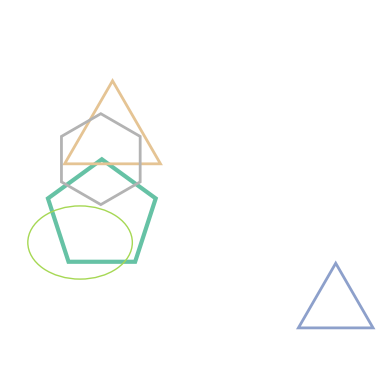[{"shape": "pentagon", "thickness": 3, "radius": 0.74, "center": [0.264, 0.439]}, {"shape": "triangle", "thickness": 2, "radius": 0.56, "center": [0.872, 0.204]}, {"shape": "oval", "thickness": 1, "radius": 0.68, "center": [0.208, 0.37]}, {"shape": "triangle", "thickness": 2, "radius": 0.72, "center": [0.292, 0.646]}, {"shape": "hexagon", "thickness": 2, "radius": 0.59, "center": [0.262, 0.587]}]